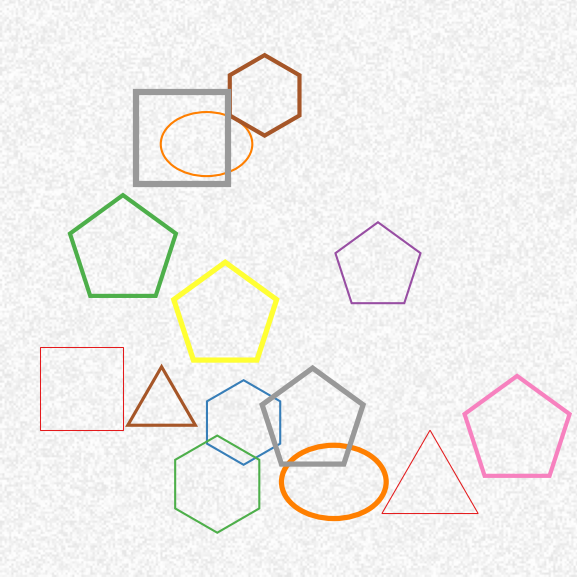[{"shape": "triangle", "thickness": 0.5, "radius": 0.48, "center": [0.745, 0.158]}, {"shape": "square", "thickness": 0.5, "radius": 0.36, "center": [0.141, 0.326]}, {"shape": "hexagon", "thickness": 1, "radius": 0.37, "center": [0.422, 0.268]}, {"shape": "hexagon", "thickness": 1, "radius": 0.42, "center": [0.376, 0.161]}, {"shape": "pentagon", "thickness": 2, "radius": 0.48, "center": [0.213, 0.565]}, {"shape": "pentagon", "thickness": 1, "radius": 0.39, "center": [0.654, 0.537]}, {"shape": "oval", "thickness": 2.5, "radius": 0.45, "center": [0.578, 0.165]}, {"shape": "oval", "thickness": 1, "radius": 0.4, "center": [0.358, 0.75]}, {"shape": "pentagon", "thickness": 2.5, "radius": 0.47, "center": [0.39, 0.451]}, {"shape": "triangle", "thickness": 1.5, "radius": 0.34, "center": [0.28, 0.297]}, {"shape": "hexagon", "thickness": 2, "radius": 0.35, "center": [0.458, 0.834]}, {"shape": "pentagon", "thickness": 2, "radius": 0.48, "center": [0.895, 0.253]}, {"shape": "pentagon", "thickness": 2.5, "radius": 0.46, "center": [0.541, 0.27]}, {"shape": "square", "thickness": 3, "radius": 0.4, "center": [0.316, 0.761]}]